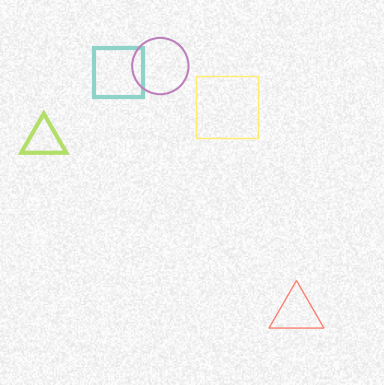[{"shape": "square", "thickness": 3, "radius": 0.32, "center": [0.307, 0.811]}, {"shape": "triangle", "thickness": 1, "radius": 0.41, "center": [0.77, 0.189]}, {"shape": "triangle", "thickness": 3, "radius": 0.34, "center": [0.114, 0.637]}, {"shape": "circle", "thickness": 1.5, "radius": 0.37, "center": [0.416, 0.828]}, {"shape": "square", "thickness": 1, "radius": 0.4, "center": [0.589, 0.723]}]